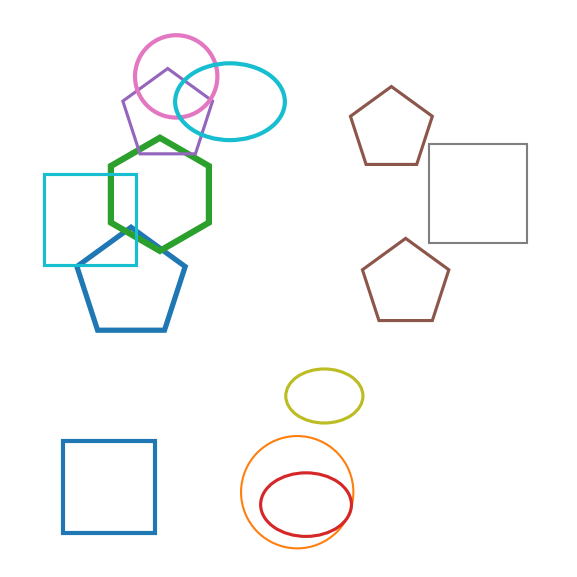[{"shape": "square", "thickness": 2, "radius": 0.4, "center": [0.189, 0.156]}, {"shape": "pentagon", "thickness": 2.5, "radius": 0.49, "center": [0.227, 0.507]}, {"shape": "circle", "thickness": 1, "radius": 0.49, "center": [0.515, 0.147]}, {"shape": "hexagon", "thickness": 3, "radius": 0.49, "center": [0.277, 0.663]}, {"shape": "oval", "thickness": 1.5, "radius": 0.39, "center": [0.53, 0.125]}, {"shape": "pentagon", "thickness": 1.5, "radius": 0.41, "center": [0.29, 0.799]}, {"shape": "pentagon", "thickness": 1.5, "radius": 0.39, "center": [0.702, 0.508]}, {"shape": "pentagon", "thickness": 1.5, "radius": 0.37, "center": [0.678, 0.775]}, {"shape": "circle", "thickness": 2, "radius": 0.36, "center": [0.305, 0.867]}, {"shape": "square", "thickness": 1, "radius": 0.43, "center": [0.828, 0.664]}, {"shape": "oval", "thickness": 1.5, "radius": 0.33, "center": [0.562, 0.313]}, {"shape": "oval", "thickness": 2, "radius": 0.48, "center": [0.398, 0.823]}, {"shape": "square", "thickness": 1.5, "radius": 0.4, "center": [0.156, 0.619]}]